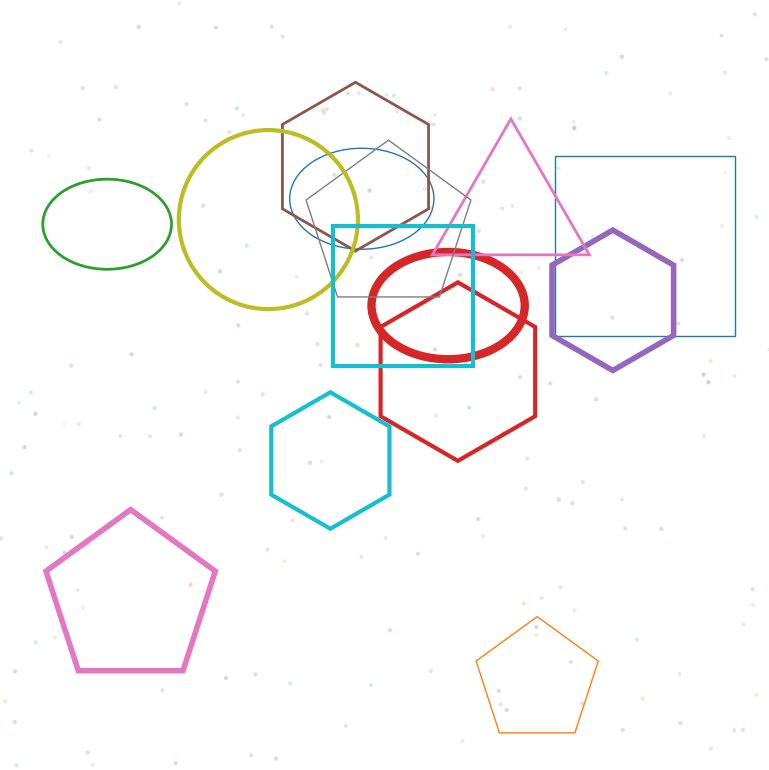[{"shape": "square", "thickness": 0.5, "radius": 0.58, "center": [0.837, 0.68]}, {"shape": "oval", "thickness": 0.5, "radius": 0.47, "center": [0.47, 0.742]}, {"shape": "pentagon", "thickness": 0.5, "radius": 0.42, "center": [0.698, 0.116]}, {"shape": "oval", "thickness": 1, "radius": 0.42, "center": [0.139, 0.709]}, {"shape": "oval", "thickness": 3, "radius": 0.5, "center": [0.582, 0.603]}, {"shape": "hexagon", "thickness": 1.5, "radius": 0.58, "center": [0.595, 0.517]}, {"shape": "hexagon", "thickness": 2, "radius": 0.46, "center": [0.796, 0.61]}, {"shape": "hexagon", "thickness": 1, "radius": 0.55, "center": [0.462, 0.784]}, {"shape": "triangle", "thickness": 1, "radius": 0.59, "center": [0.663, 0.728]}, {"shape": "pentagon", "thickness": 2, "radius": 0.58, "center": [0.17, 0.222]}, {"shape": "pentagon", "thickness": 0.5, "radius": 0.56, "center": [0.505, 0.705]}, {"shape": "circle", "thickness": 1.5, "radius": 0.58, "center": [0.349, 0.715]}, {"shape": "square", "thickness": 1.5, "radius": 0.45, "center": [0.524, 0.615]}, {"shape": "hexagon", "thickness": 1.5, "radius": 0.44, "center": [0.429, 0.402]}]